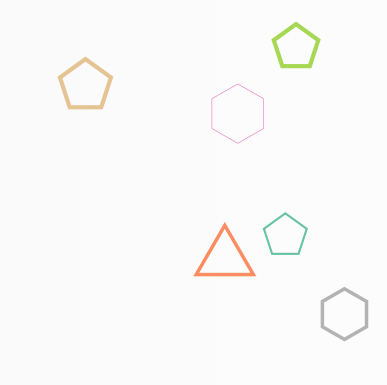[{"shape": "pentagon", "thickness": 1.5, "radius": 0.29, "center": [0.736, 0.388]}, {"shape": "triangle", "thickness": 2.5, "radius": 0.43, "center": [0.58, 0.329]}, {"shape": "hexagon", "thickness": 0.5, "radius": 0.39, "center": [0.614, 0.705]}, {"shape": "pentagon", "thickness": 3, "radius": 0.3, "center": [0.764, 0.877]}, {"shape": "pentagon", "thickness": 3, "radius": 0.35, "center": [0.221, 0.777]}, {"shape": "hexagon", "thickness": 2.5, "radius": 0.33, "center": [0.889, 0.184]}]